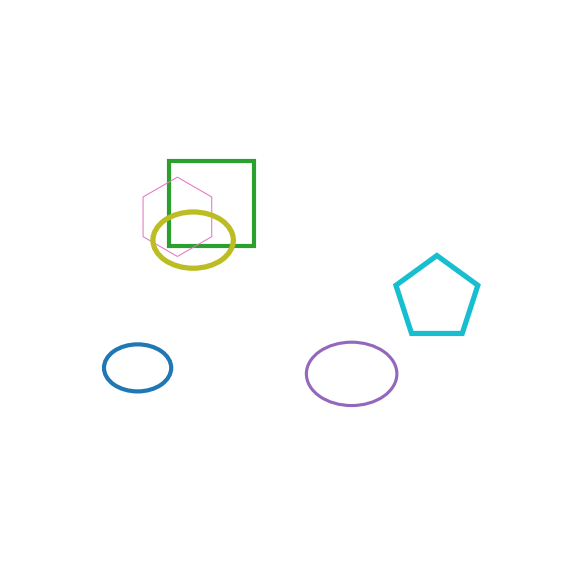[{"shape": "oval", "thickness": 2, "radius": 0.29, "center": [0.238, 0.362]}, {"shape": "square", "thickness": 2, "radius": 0.37, "center": [0.366, 0.646]}, {"shape": "oval", "thickness": 1.5, "radius": 0.39, "center": [0.609, 0.352]}, {"shape": "hexagon", "thickness": 0.5, "radius": 0.34, "center": [0.307, 0.624]}, {"shape": "oval", "thickness": 2.5, "radius": 0.35, "center": [0.334, 0.583]}, {"shape": "pentagon", "thickness": 2.5, "radius": 0.37, "center": [0.757, 0.482]}]